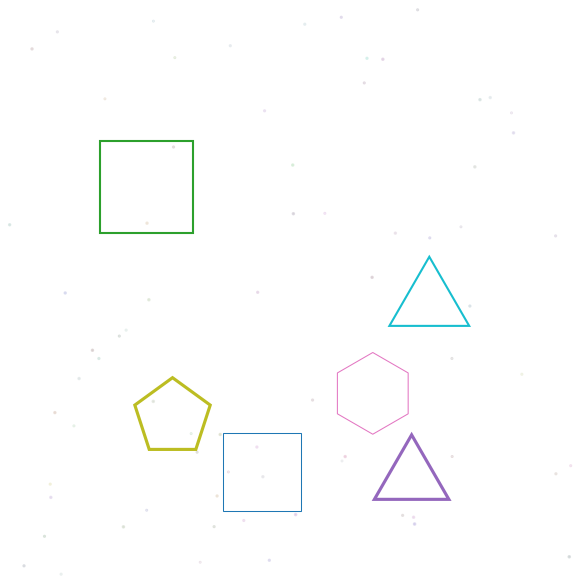[{"shape": "square", "thickness": 0.5, "radius": 0.34, "center": [0.454, 0.182]}, {"shape": "square", "thickness": 1, "radius": 0.4, "center": [0.254, 0.675]}, {"shape": "triangle", "thickness": 1.5, "radius": 0.37, "center": [0.713, 0.172]}, {"shape": "hexagon", "thickness": 0.5, "radius": 0.35, "center": [0.646, 0.318]}, {"shape": "pentagon", "thickness": 1.5, "radius": 0.34, "center": [0.299, 0.276]}, {"shape": "triangle", "thickness": 1, "radius": 0.4, "center": [0.743, 0.475]}]